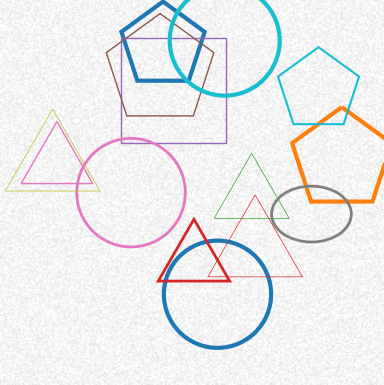[{"shape": "circle", "thickness": 3, "radius": 0.7, "center": [0.565, 0.236]}, {"shape": "pentagon", "thickness": 3, "radius": 0.57, "center": [0.424, 0.882]}, {"shape": "pentagon", "thickness": 3, "radius": 0.68, "center": [0.888, 0.586]}, {"shape": "triangle", "thickness": 0.5, "radius": 0.56, "center": [0.654, 0.489]}, {"shape": "triangle", "thickness": 2, "radius": 0.54, "center": [0.504, 0.323]}, {"shape": "triangle", "thickness": 0.5, "radius": 0.71, "center": [0.663, 0.352]}, {"shape": "square", "thickness": 1, "radius": 0.68, "center": [0.45, 0.765]}, {"shape": "pentagon", "thickness": 1, "radius": 0.73, "center": [0.416, 0.818]}, {"shape": "triangle", "thickness": 1, "radius": 0.54, "center": [0.148, 0.577]}, {"shape": "circle", "thickness": 2, "radius": 0.71, "center": [0.34, 0.5]}, {"shape": "oval", "thickness": 2, "radius": 0.52, "center": [0.809, 0.444]}, {"shape": "triangle", "thickness": 0.5, "radius": 0.71, "center": [0.137, 0.575]}, {"shape": "pentagon", "thickness": 1.5, "radius": 0.55, "center": [0.827, 0.767]}, {"shape": "circle", "thickness": 3, "radius": 0.71, "center": [0.584, 0.894]}]